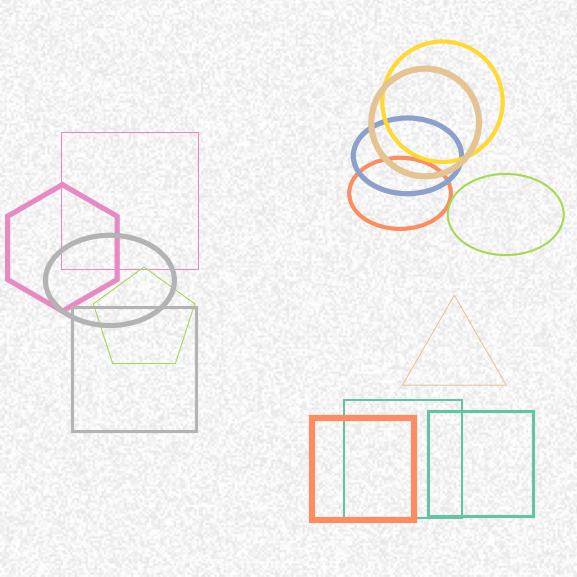[{"shape": "square", "thickness": 1.5, "radius": 0.45, "center": [0.831, 0.197]}, {"shape": "square", "thickness": 1, "radius": 0.51, "center": [0.698, 0.205]}, {"shape": "oval", "thickness": 2, "radius": 0.44, "center": [0.693, 0.664]}, {"shape": "square", "thickness": 3, "radius": 0.44, "center": [0.628, 0.187]}, {"shape": "oval", "thickness": 2.5, "radius": 0.47, "center": [0.706, 0.729]}, {"shape": "square", "thickness": 0.5, "radius": 0.59, "center": [0.224, 0.652]}, {"shape": "hexagon", "thickness": 2.5, "radius": 0.55, "center": [0.108, 0.57]}, {"shape": "pentagon", "thickness": 0.5, "radius": 0.46, "center": [0.249, 0.444]}, {"shape": "oval", "thickness": 1, "radius": 0.5, "center": [0.876, 0.628]}, {"shape": "circle", "thickness": 2, "radius": 0.52, "center": [0.766, 0.823]}, {"shape": "triangle", "thickness": 0.5, "radius": 0.52, "center": [0.787, 0.384]}, {"shape": "circle", "thickness": 3, "radius": 0.47, "center": [0.736, 0.787]}, {"shape": "square", "thickness": 1.5, "radius": 0.54, "center": [0.232, 0.36]}, {"shape": "oval", "thickness": 2.5, "radius": 0.56, "center": [0.19, 0.514]}]